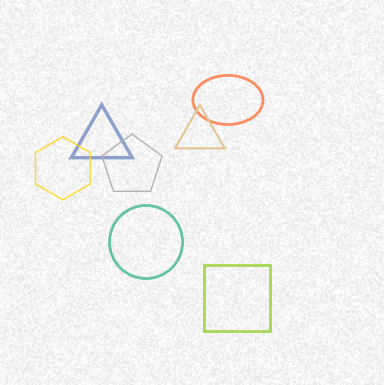[{"shape": "circle", "thickness": 2, "radius": 0.47, "center": [0.379, 0.371]}, {"shape": "oval", "thickness": 2, "radius": 0.46, "center": [0.592, 0.74]}, {"shape": "triangle", "thickness": 2.5, "radius": 0.46, "center": [0.264, 0.636]}, {"shape": "square", "thickness": 2, "radius": 0.43, "center": [0.615, 0.226]}, {"shape": "hexagon", "thickness": 1, "radius": 0.41, "center": [0.163, 0.563]}, {"shape": "triangle", "thickness": 1.5, "radius": 0.37, "center": [0.519, 0.652]}, {"shape": "pentagon", "thickness": 1, "radius": 0.41, "center": [0.343, 0.57]}]